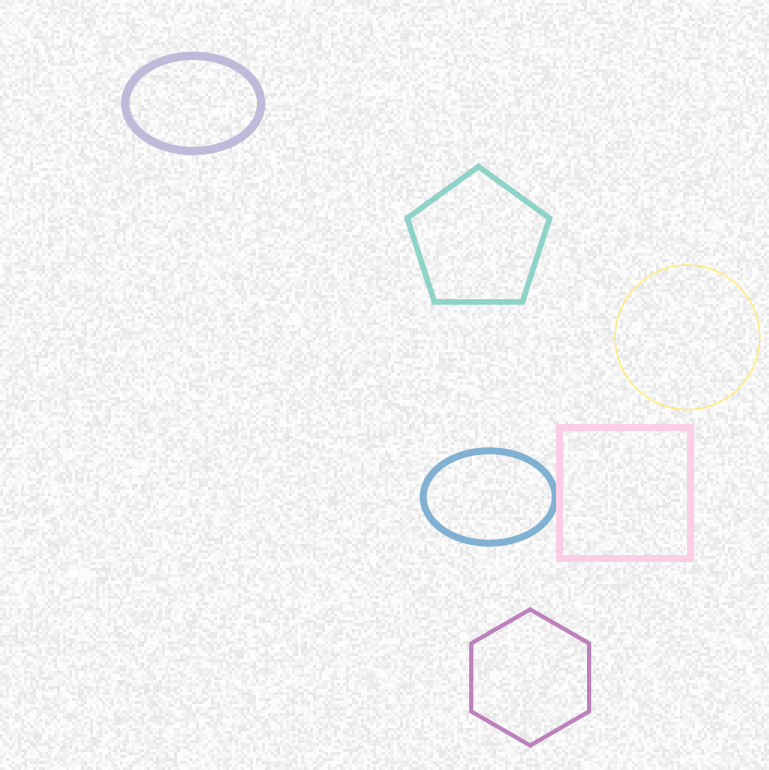[{"shape": "pentagon", "thickness": 2, "radius": 0.49, "center": [0.621, 0.687]}, {"shape": "oval", "thickness": 3, "radius": 0.44, "center": [0.251, 0.866]}, {"shape": "oval", "thickness": 2.5, "radius": 0.43, "center": [0.635, 0.355]}, {"shape": "square", "thickness": 2.5, "radius": 0.43, "center": [0.811, 0.361]}, {"shape": "hexagon", "thickness": 1.5, "radius": 0.44, "center": [0.689, 0.12]}, {"shape": "circle", "thickness": 0.5, "radius": 0.47, "center": [0.893, 0.562]}]